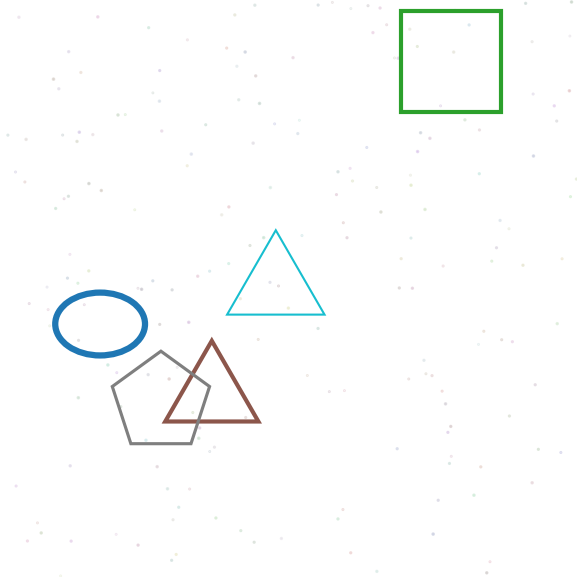[{"shape": "oval", "thickness": 3, "radius": 0.39, "center": [0.173, 0.438]}, {"shape": "square", "thickness": 2, "radius": 0.43, "center": [0.781, 0.893]}, {"shape": "triangle", "thickness": 2, "radius": 0.47, "center": [0.367, 0.316]}, {"shape": "pentagon", "thickness": 1.5, "radius": 0.44, "center": [0.279, 0.302]}, {"shape": "triangle", "thickness": 1, "radius": 0.49, "center": [0.478, 0.503]}]